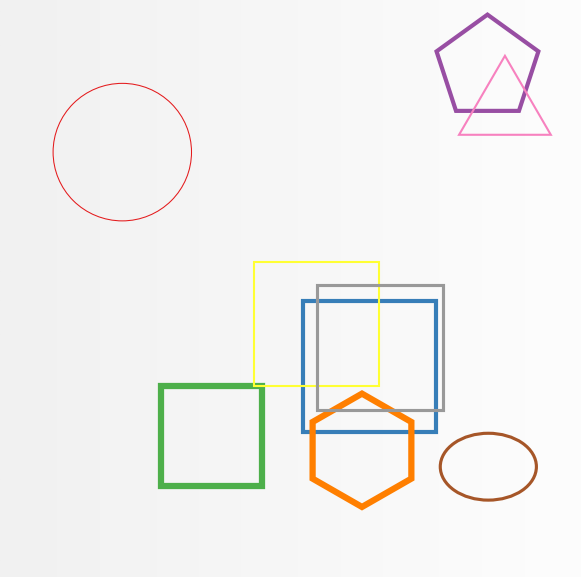[{"shape": "circle", "thickness": 0.5, "radius": 0.6, "center": [0.21, 0.736]}, {"shape": "square", "thickness": 2, "radius": 0.57, "center": [0.636, 0.365]}, {"shape": "square", "thickness": 3, "radius": 0.43, "center": [0.363, 0.244]}, {"shape": "pentagon", "thickness": 2, "radius": 0.46, "center": [0.839, 0.882]}, {"shape": "hexagon", "thickness": 3, "radius": 0.49, "center": [0.623, 0.219]}, {"shape": "square", "thickness": 1, "radius": 0.54, "center": [0.545, 0.438]}, {"shape": "oval", "thickness": 1.5, "radius": 0.41, "center": [0.84, 0.191]}, {"shape": "triangle", "thickness": 1, "radius": 0.46, "center": [0.869, 0.811]}, {"shape": "square", "thickness": 1.5, "radius": 0.54, "center": [0.654, 0.397]}]